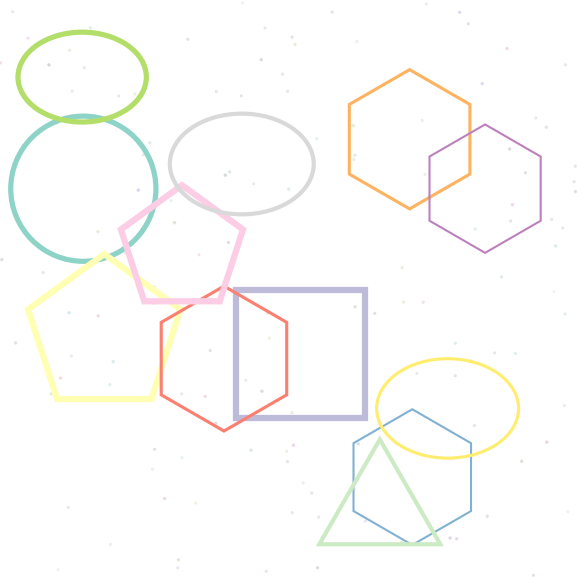[{"shape": "circle", "thickness": 2.5, "radius": 0.63, "center": [0.144, 0.672]}, {"shape": "pentagon", "thickness": 3, "radius": 0.69, "center": [0.181, 0.42]}, {"shape": "square", "thickness": 3, "radius": 0.56, "center": [0.521, 0.386]}, {"shape": "hexagon", "thickness": 1.5, "radius": 0.63, "center": [0.388, 0.378]}, {"shape": "hexagon", "thickness": 1, "radius": 0.59, "center": [0.714, 0.173]}, {"shape": "hexagon", "thickness": 1.5, "radius": 0.6, "center": [0.709, 0.758]}, {"shape": "oval", "thickness": 2.5, "radius": 0.56, "center": [0.142, 0.866]}, {"shape": "pentagon", "thickness": 3, "radius": 0.56, "center": [0.315, 0.567]}, {"shape": "oval", "thickness": 2, "radius": 0.62, "center": [0.419, 0.715]}, {"shape": "hexagon", "thickness": 1, "radius": 0.56, "center": [0.84, 0.672]}, {"shape": "triangle", "thickness": 2, "radius": 0.61, "center": [0.658, 0.117]}, {"shape": "oval", "thickness": 1.5, "radius": 0.61, "center": [0.775, 0.292]}]